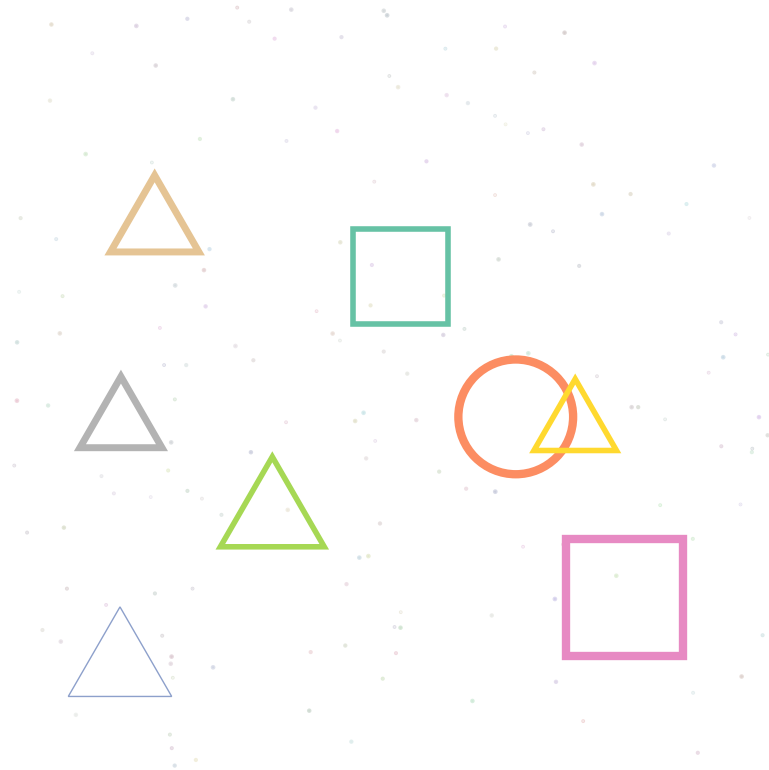[{"shape": "square", "thickness": 2, "radius": 0.31, "center": [0.52, 0.64]}, {"shape": "circle", "thickness": 3, "radius": 0.37, "center": [0.67, 0.459]}, {"shape": "triangle", "thickness": 0.5, "radius": 0.39, "center": [0.156, 0.134]}, {"shape": "square", "thickness": 3, "radius": 0.38, "center": [0.811, 0.224]}, {"shape": "triangle", "thickness": 2, "radius": 0.39, "center": [0.354, 0.329]}, {"shape": "triangle", "thickness": 2, "radius": 0.31, "center": [0.747, 0.446]}, {"shape": "triangle", "thickness": 2.5, "radius": 0.33, "center": [0.201, 0.706]}, {"shape": "triangle", "thickness": 2.5, "radius": 0.31, "center": [0.157, 0.449]}]